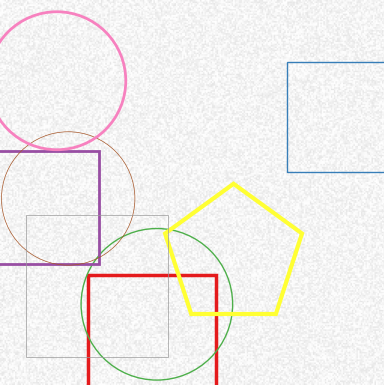[{"shape": "square", "thickness": 2.5, "radius": 0.83, "center": [0.396, 0.121]}, {"shape": "square", "thickness": 1, "radius": 0.72, "center": [0.89, 0.696]}, {"shape": "circle", "thickness": 1, "radius": 0.98, "center": [0.407, 0.21]}, {"shape": "square", "thickness": 2, "radius": 0.73, "center": [0.11, 0.461]}, {"shape": "pentagon", "thickness": 3, "radius": 0.93, "center": [0.607, 0.336]}, {"shape": "circle", "thickness": 0.5, "radius": 0.87, "center": [0.177, 0.485]}, {"shape": "circle", "thickness": 2, "radius": 0.9, "center": [0.148, 0.79]}, {"shape": "square", "thickness": 0.5, "radius": 0.92, "center": [0.252, 0.258]}]